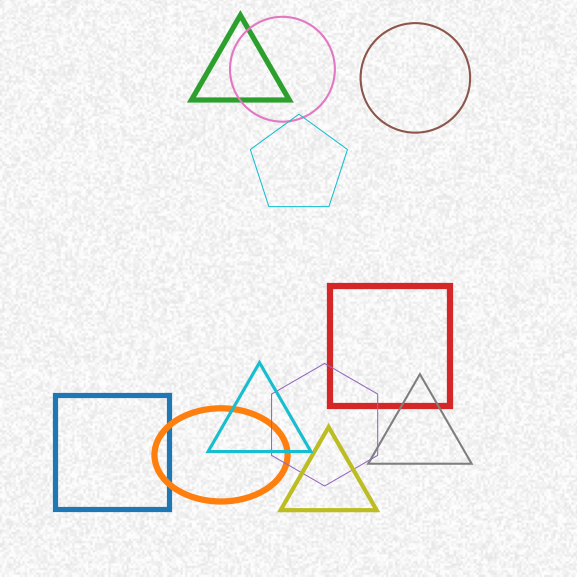[{"shape": "square", "thickness": 2.5, "radius": 0.49, "center": [0.194, 0.216]}, {"shape": "oval", "thickness": 3, "radius": 0.58, "center": [0.383, 0.211]}, {"shape": "triangle", "thickness": 2.5, "radius": 0.49, "center": [0.416, 0.875]}, {"shape": "square", "thickness": 3, "radius": 0.52, "center": [0.675, 0.4]}, {"shape": "hexagon", "thickness": 0.5, "radius": 0.53, "center": [0.562, 0.264]}, {"shape": "circle", "thickness": 1, "radius": 0.47, "center": [0.719, 0.864]}, {"shape": "circle", "thickness": 1, "radius": 0.45, "center": [0.489, 0.879]}, {"shape": "triangle", "thickness": 1, "radius": 0.52, "center": [0.727, 0.248]}, {"shape": "triangle", "thickness": 2, "radius": 0.48, "center": [0.569, 0.164]}, {"shape": "pentagon", "thickness": 0.5, "radius": 0.44, "center": [0.518, 0.713]}, {"shape": "triangle", "thickness": 1.5, "radius": 0.51, "center": [0.449, 0.269]}]